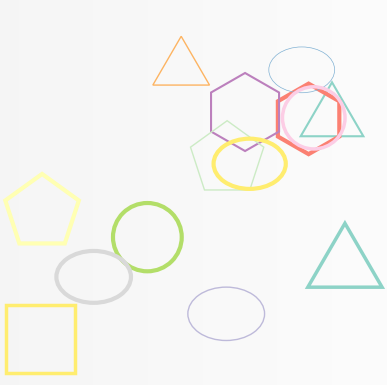[{"shape": "triangle", "thickness": 2.5, "radius": 0.55, "center": [0.89, 0.309]}, {"shape": "triangle", "thickness": 1.5, "radius": 0.47, "center": [0.857, 0.693]}, {"shape": "pentagon", "thickness": 3, "radius": 0.5, "center": [0.109, 0.448]}, {"shape": "oval", "thickness": 1, "radius": 0.5, "center": [0.584, 0.185]}, {"shape": "hexagon", "thickness": 3, "radius": 0.46, "center": [0.796, 0.691]}, {"shape": "oval", "thickness": 0.5, "radius": 0.42, "center": [0.779, 0.819]}, {"shape": "triangle", "thickness": 1, "radius": 0.42, "center": [0.468, 0.821]}, {"shape": "circle", "thickness": 3, "radius": 0.44, "center": [0.38, 0.384]}, {"shape": "circle", "thickness": 2.5, "radius": 0.4, "center": [0.81, 0.694]}, {"shape": "oval", "thickness": 3, "radius": 0.48, "center": [0.242, 0.281]}, {"shape": "hexagon", "thickness": 1.5, "radius": 0.51, "center": [0.632, 0.709]}, {"shape": "pentagon", "thickness": 1, "radius": 0.5, "center": [0.586, 0.587]}, {"shape": "square", "thickness": 2.5, "radius": 0.44, "center": [0.104, 0.119]}, {"shape": "oval", "thickness": 3, "radius": 0.47, "center": [0.644, 0.575]}]